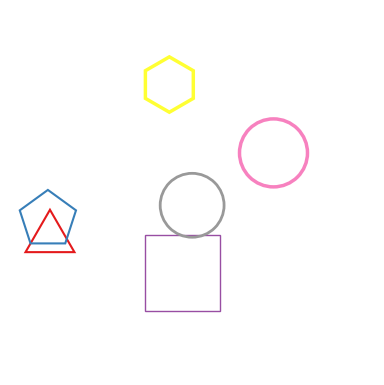[{"shape": "triangle", "thickness": 1.5, "radius": 0.37, "center": [0.13, 0.382]}, {"shape": "pentagon", "thickness": 1.5, "radius": 0.38, "center": [0.124, 0.43]}, {"shape": "square", "thickness": 1, "radius": 0.49, "center": [0.474, 0.291]}, {"shape": "hexagon", "thickness": 2.5, "radius": 0.36, "center": [0.44, 0.78]}, {"shape": "circle", "thickness": 2.5, "radius": 0.44, "center": [0.71, 0.603]}, {"shape": "circle", "thickness": 2, "radius": 0.41, "center": [0.499, 0.467]}]